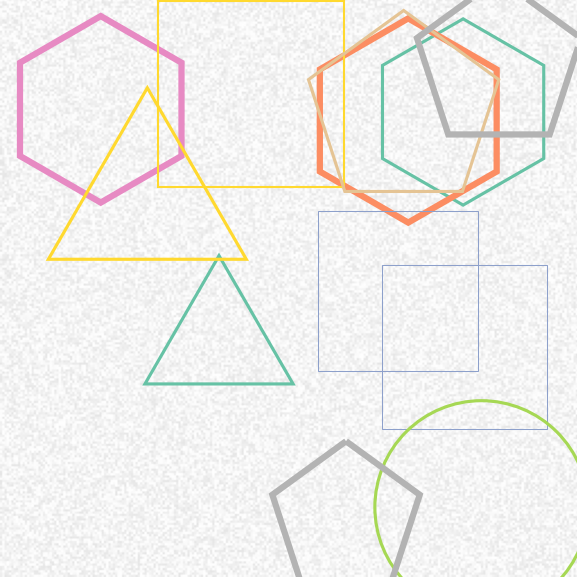[{"shape": "hexagon", "thickness": 1.5, "radius": 0.81, "center": [0.802, 0.805]}, {"shape": "triangle", "thickness": 1.5, "radius": 0.74, "center": [0.379, 0.408]}, {"shape": "hexagon", "thickness": 3, "radius": 0.88, "center": [0.707, 0.791]}, {"shape": "square", "thickness": 0.5, "radius": 0.71, "center": [0.804, 0.398]}, {"shape": "square", "thickness": 0.5, "radius": 0.69, "center": [0.69, 0.495]}, {"shape": "hexagon", "thickness": 3, "radius": 0.81, "center": [0.174, 0.81]}, {"shape": "circle", "thickness": 1.5, "radius": 0.92, "center": [0.834, 0.121]}, {"shape": "triangle", "thickness": 1.5, "radius": 0.99, "center": [0.255, 0.649]}, {"shape": "square", "thickness": 1, "radius": 0.81, "center": [0.434, 0.836]}, {"shape": "pentagon", "thickness": 1.5, "radius": 0.87, "center": [0.699, 0.808]}, {"shape": "pentagon", "thickness": 3, "radius": 0.67, "center": [0.599, 0.101]}, {"shape": "pentagon", "thickness": 3, "radius": 0.75, "center": [0.864, 0.887]}]